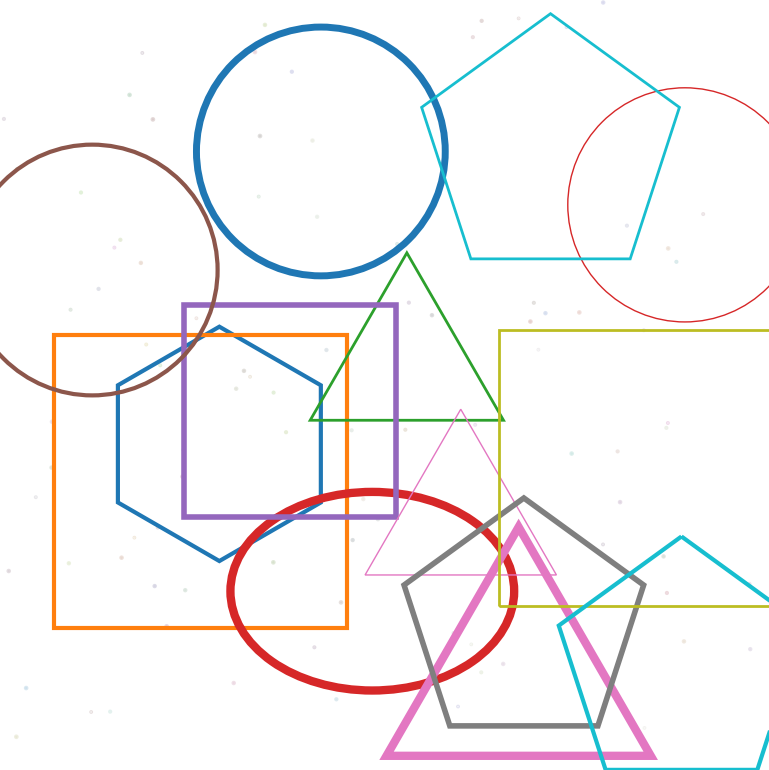[{"shape": "hexagon", "thickness": 1.5, "radius": 0.76, "center": [0.285, 0.424]}, {"shape": "circle", "thickness": 2.5, "radius": 0.81, "center": [0.417, 0.803]}, {"shape": "square", "thickness": 1.5, "radius": 0.95, "center": [0.261, 0.375]}, {"shape": "triangle", "thickness": 1, "radius": 0.72, "center": [0.528, 0.527]}, {"shape": "circle", "thickness": 0.5, "radius": 0.76, "center": [0.889, 0.734]}, {"shape": "oval", "thickness": 3, "radius": 0.92, "center": [0.484, 0.232]}, {"shape": "square", "thickness": 2, "radius": 0.69, "center": [0.377, 0.466]}, {"shape": "circle", "thickness": 1.5, "radius": 0.81, "center": [0.12, 0.649]}, {"shape": "triangle", "thickness": 3, "radius": 0.99, "center": [0.674, 0.117]}, {"shape": "triangle", "thickness": 0.5, "radius": 0.72, "center": [0.598, 0.325]}, {"shape": "pentagon", "thickness": 2, "radius": 0.82, "center": [0.68, 0.19]}, {"shape": "square", "thickness": 1, "radius": 0.9, "center": [0.827, 0.392]}, {"shape": "pentagon", "thickness": 1, "radius": 0.88, "center": [0.715, 0.806]}, {"shape": "pentagon", "thickness": 1.5, "radius": 0.84, "center": [0.885, 0.136]}]